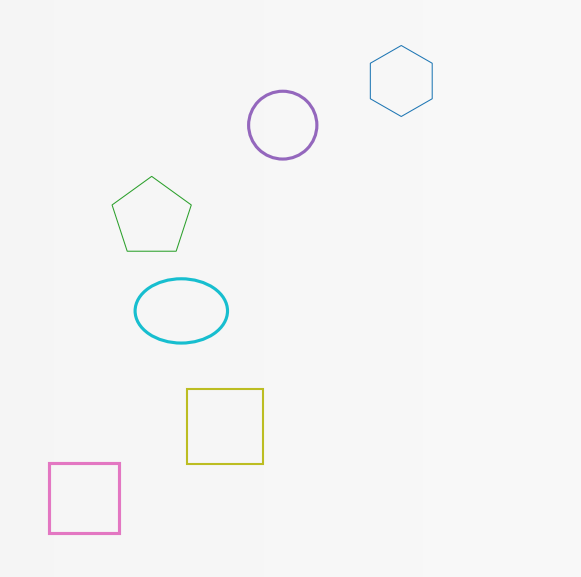[{"shape": "hexagon", "thickness": 0.5, "radius": 0.31, "center": [0.69, 0.859]}, {"shape": "pentagon", "thickness": 0.5, "radius": 0.36, "center": [0.261, 0.622]}, {"shape": "circle", "thickness": 1.5, "radius": 0.29, "center": [0.486, 0.782]}, {"shape": "square", "thickness": 1.5, "radius": 0.3, "center": [0.144, 0.137]}, {"shape": "square", "thickness": 1, "radius": 0.33, "center": [0.387, 0.261]}, {"shape": "oval", "thickness": 1.5, "radius": 0.4, "center": [0.312, 0.461]}]